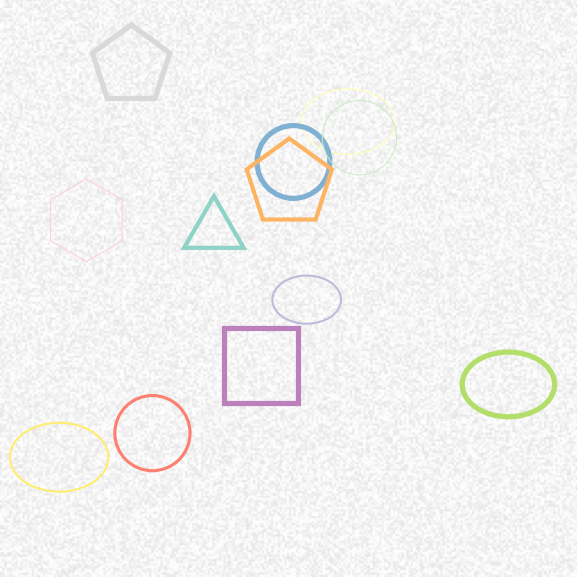[{"shape": "triangle", "thickness": 2, "radius": 0.3, "center": [0.37, 0.6]}, {"shape": "oval", "thickness": 0.5, "radius": 0.41, "center": [0.602, 0.789]}, {"shape": "oval", "thickness": 1, "radius": 0.3, "center": [0.531, 0.48]}, {"shape": "circle", "thickness": 1.5, "radius": 0.33, "center": [0.264, 0.249]}, {"shape": "circle", "thickness": 2.5, "radius": 0.32, "center": [0.508, 0.719]}, {"shape": "pentagon", "thickness": 2, "radius": 0.39, "center": [0.501, 0.682]}, {"shape": "oval", "thickness": 2.5, "radius": 0.4, "center": [0.88, 0.333]}, {"shape": "hexagon", "thickness": 0.5, "radius": 0.36, "center": [0.15, 0.618]}, {"shape": "pentagon", "thickness": 2.5, "radius": 0.35, "center": [0.227, 0.886]}, {"shape": "square", "thickness": 2.5, "radius": 0.32, "center": [0.452, 0.366]}, {"shape": "circle", "thickness": 0.5, "radius": 0.32, "center": [0.622, 0.761]}, {"shape": "oval", "thickness": 1, "radius": 0.43, "center": [0.102, 0.207]}]